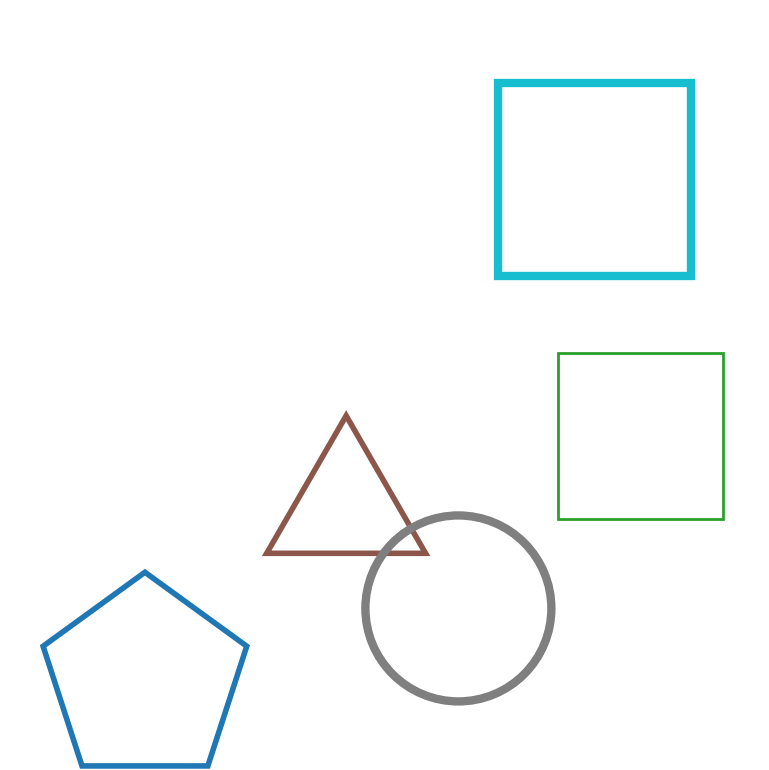[{"shape": "pentagon", "thickness": 2, "radius": 0.7, "center": [0.188, 0.118]}, {"shape": "square", "thickness": 1, "radius": 0.54, "center": [0.832, 0.434]}, {"shape": "triangle", "thickness": 2, "radius": 0.6, "center": [0.45, 0.341]}, {"shape": "circle", "thickness": 3, "radius": 0.6, "center": [0.595, 0.21]}, {"shape": "square", "thickness": 3, "radius": 0.63, "center": [0.772, 0.767]}]